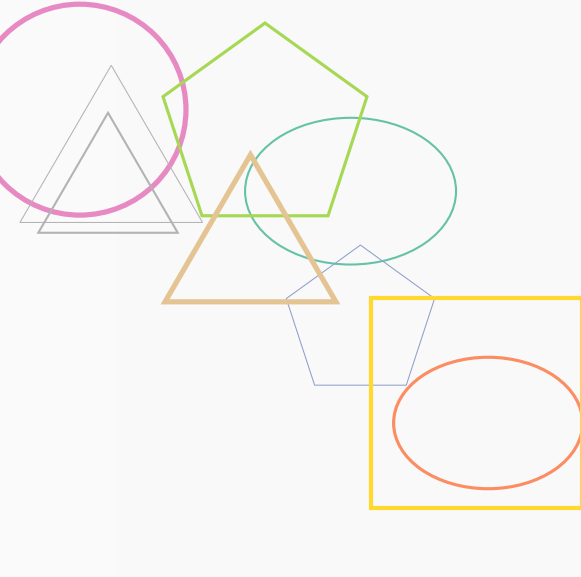[{"shape": "oval", "thickness": 1, "radius": 0.91, "center": [0.603, 0.668]}, {"shape": "oval", "thickness": 1.5, "radius": 0.81, "center": [0.84, 0.267]}, {"shape": "pentagon", "thickness": 0.5, "radius": 0.67, "center": [0.62, 0.441]}, {"shape": "circle", "thickness": 2.5, "radius": 0.91, "center": [0.137, 0.809]}, {"shape": "pentagon", "thickness": 1.5, "radius": 0.92, "center": [0.456, 0.775]}, {"shape": "square", "thickness": 2, "radius": 0.91, "center": [0.82, 0.302]}, {"shape": "triangle", "thickness": 2.5, "radius": 0.85, "center": [0.431, 0.561]}, {"shape": "triangle", "thickness": 1, "radius": 0.69, "center": [0.186, 0.665]}, {"shape": "triangle", "thickness": 0.5, "radius": 0.91, "center": [0.191, 0.705]}]